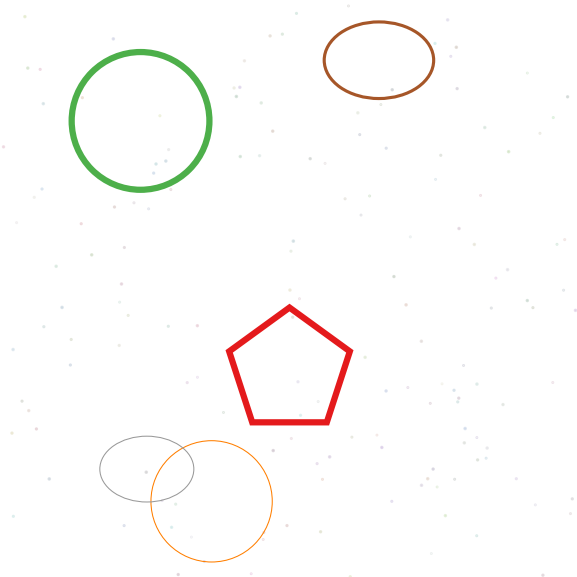[{"shape": "pentagon", "thickness": 3, "radius": 0.55, "center": [0.501, 0.357]}, {"shape": "circle", "thickness": 3, "radius": 0.6, "center": [0.243, 0.79]}, {"shape": "circle", "thickness": 0.5, "radius": 0.53, "center": [0.366, 0.131]}, {"shape": "oval", "thickness": 1.5, "radius": 0.47, "center": [0.656, 0.895]}, {"shape": "oval", "thickness": 0.5, "radius": 0.41, "center": [0.254, 0.187]}]